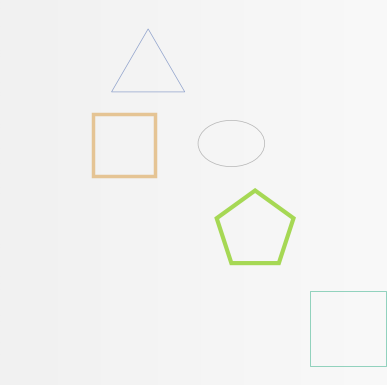[{"shape": "square", "thickness": 0.5, "radius": 0.49, "center": [0.898, 0.146]}, {"shape": "triangle", "thickness": 0.5, "radius": 0.55, "center": [0.382, 0.816]}, {"shape": "pentagon", "thickness": 3, "radius": 0.52, "center": [0.658, 0.401]}, {"shape": "square", "thickness": 2.5, "radius": 0.4, "center": [0.32, 0.623]}, {"shape": "oval", "thickness": 0.5, "radius": 0.43, "center": [0.597, 0.627]}]